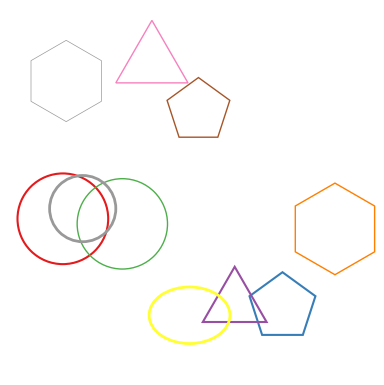[{"shape": "circle", "thickness": 1.5, "radius": 0.59, "center": [0.163, 0.432]}, {"shape": "pentagon", "thickness": 1.5, "radius": 0.45, "center": [0.734, 0.203]}, {"shape": "circle", "thickness": 1, "radius": 0.59, "center": [0.318, 0.419]}, {"shape": "triangle", "thickness": 1.5, "radius": 0.48, "center": [0.61, 0.211]}, {"shape": "hexagon", "thickness": 1, "radius": 0.59, "center": [0.87, 0.405]}, {"shape": "oval", "thickness": 2, "radius": 0.53, "center": [0.492, 0.181]}, {"shape": "pentagon", "thickness": 1, "radius": 0.43, "center": [0.515, 0.713]}, {"shape": "triangle", "thickness": 1, "radius": 0.54, "center": [0.395, 0.839]}, {"shape": "circle", "thickness": 2, "radius": 0.43, "center": [0.215, 0.458]}, {"shape": "hexagon", "thickness": 0.5, "radius": 0.53, "center": [0.172, 0.79]}]